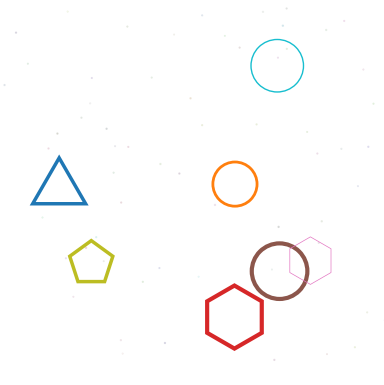[{"shape": "triangle", "thickness": 2.5, "radius": 0.4, "center": [0.154, 0.51]}, {"shape": "circle", "thickness": 2, "radius": 0.29, "center": [0.61, 0.522]}, {"shape": "hexagon", "thickness": 3, "radius": 0.41, "center": [0.609, 0.176]}, {"shape": "circle", "thickness": 3, "radius": 0.36, "center": [0.726, 0.296]}, {"shape": "hexagon", "thickness": 0.5, "radius": 0.31, "center": [0.806, 0.323]}, {"shape": "pentagon", "thickness": 2.5, "radius": 0.29, "center": [0.237, 0.316]}, {"shape": "circle", "thickness": 1, "radius": 0.34, "center": [0.72, 0.829]}]